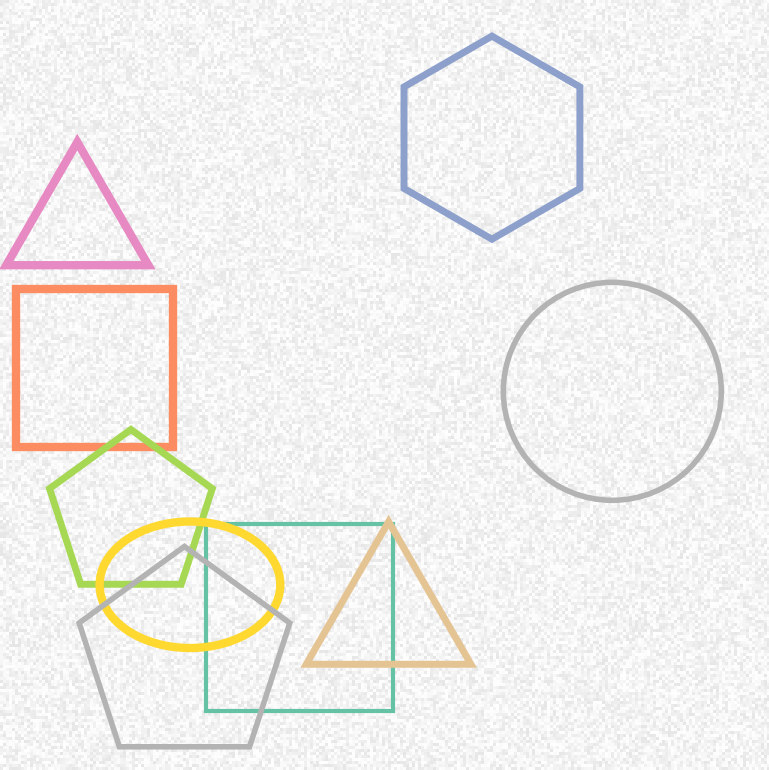[{"shape": "square", "thickness": 1.5, "radius": 0.61, "center": [0.389, 0.198]}, {"shape": "square", "thickness": 3, "radius": 0.51, "center": [0.123, 0.522]}, {"shape": "hexagon", "thickness": 2.5, "radius": 0.66, "center": [0.639, 0.821]}, {"shape": "triangle", "thickness": 3, "radius": 0.53, "center": [0.1, 0.709]}, {"shape": "pentagon", "thickness": 2.5, "radius": 0.56, "center": [0.17, 0.331]}, {"shape": "oval", "thickness": 3, "radius": 0.59, "center": [0.247, 0.241]}, {"shape": "triangle", "thickness": 2.5, "radius": 0.62, "center": [0.505, 0.199]}, {"shape": "circle", "thickness": 2, "radius": 0.71, "center": [0.795, 0.492]}, {"shape": "pentagon", "thickness": 2, "radius": 0.72, "center": [0.24, 0.147]}]